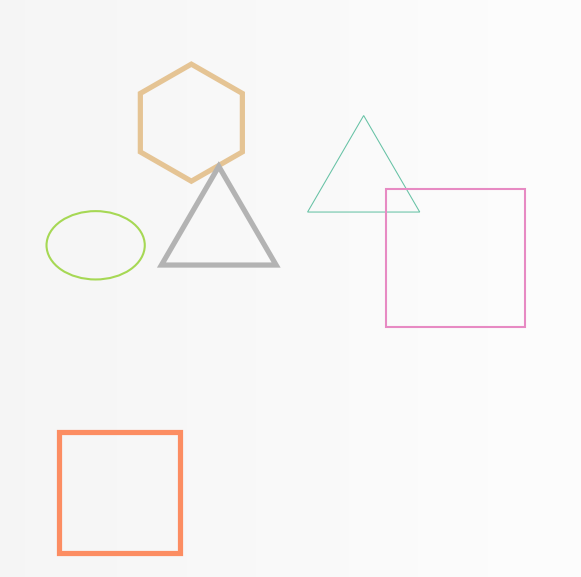[{"shape": "triangle", "thickness": 0.5, "radius": 0.56, "center": [0.626, 0.688]}, {"shape": "square", "thickness": 2.5, "radius": 0.52, "center": [0.206, 0.147]}, {"shape": "square", "thickness": 1, "radius": 0.6, "center": [0.784, 0.552]}, {"shape": "oval", "thickness": 1, "radius": 0.42, "center": [0.165, 0.574]}, {"shape": "hexagon", "thickness": 2.5, "radius": 0.51, "center": [0.329, 0.787]}, {"shape": "triangle", "thickness": 2.5, "radius": 0.57, "center": [0.376, 0.597]}]